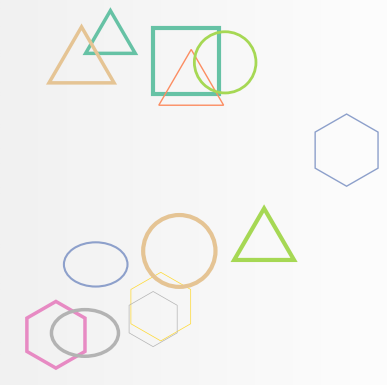[{"shape": "square", "thickness": 3, "radius": 0.43, "center": [0.48, 0.841]}, {"shape": "triangle", "thickness": 2.5, "radius": 0.37, "center": [0.285, 0.898]}, {"shape": "triangle", "thickness": 1, "radius": 0.48, "center": [0.493, 0.775]}, {"shape": "hexagon", "thickness": 1, "radius": 0.47, "center": [0.894, 0.61]}, {"shape": "oval", "thickness": 1.5, "radius": 0.41, "center": [0.247, 0.313]}, {"shape": "hexagon", "thickness": 2.5, "radius": 0.43, "center": [0.144, 0.13]}, {"shape": "triangle", "thickness": 3, "radius": 0.45, "center": [0.682, 0.369]}, {"shape": "circle", "thickness": 2, "radius": 0.4, "center": [0.581, 0.838]}, {"shape": "hexagon", "thickness": 0.5, "radius": 0.45, "center": [0.415, 0.204]}, {"shape": "triangle", "thickness": 2.5, "radius": 0.48, "center": [0.21, 0.833]}, {"shape": "circle", "thickness": 3, "radius": 0.47, "center": [0.463, 0.348]}, {"shape": "oval", "thickness": 2.5, "radius": 0.43, "center": [0.219, 0.135]}, {"shape": "hexagon", "thickness": 0.5, "radius": 0.36, "center": [0.395, 0.171]}]